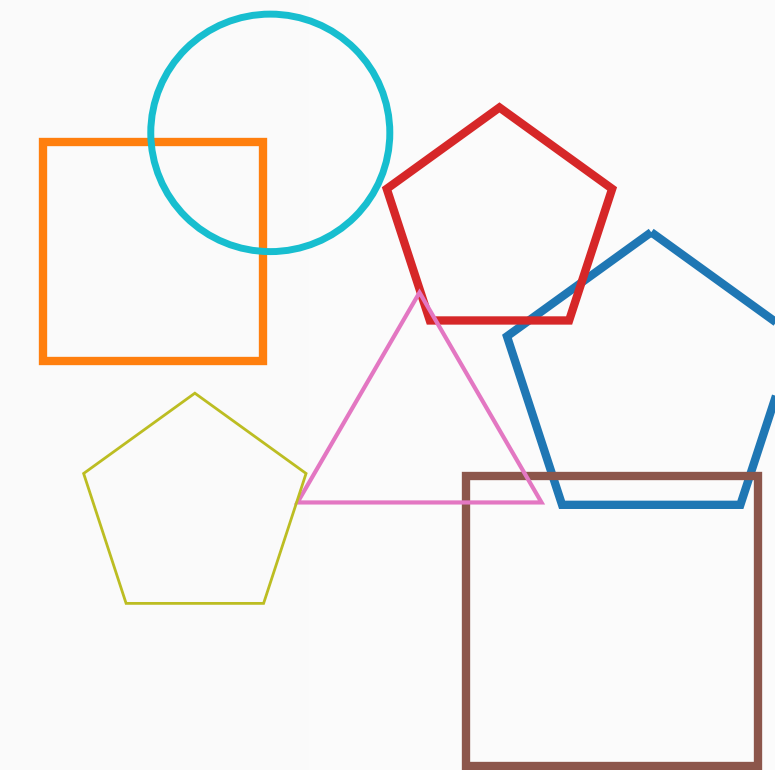[{"shape": "pentagon", "thickness": 3, "radius": 0.98, "center": [0.84, 0.503]}, {"shape": "square", "thickness": 3, "radius": 0.71, "center": [0.198, 0.673]}, {"shape": "pentagon", "thickness": 3, "radius": 0.76, "center": [0.644, 0.708]}, {"shape": "square", "thickness": 3, "radius": 0.94, "center": [0.789, 0.194]}, {"shape": "triangle", "thickness": 1.5, "radius": 0.91, "center": [0.541, 0.438]}, {"shape": "pentagon", "thickness": 1, "radius": 0.75, "center": [0.251, 0.338]}, {"shape": "circle", "thickness": 2.5, "radius": 0.77, "center": [0.349, 0.827]}]